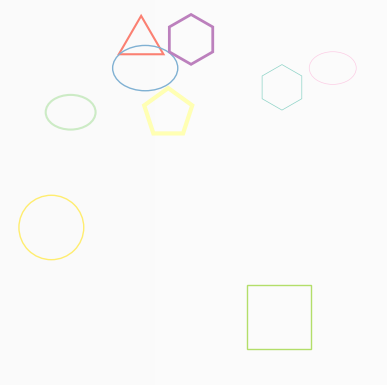[{"shape": "hexagon", "thickness": 0.5, "radius": 0.3, "center": [0.728, 0.773]}, {"shape": "pentagon", "thickness": 3, "radius": 0.33, "center": [0.434, 0.706]}, {"shape": "triangle", "thickness": 1.5, "radius": 0.33, "center": [0.364, 0.892]}, {"shape": "oval", "thickness": 1, "radius": 0.42, "center": [0.375, 0.823]}, {"shape": "square", "thickness": 1, "radius": 0.42, "center": [0.72, 0.176]}, {"shape": "oval", "thickness": 0.5, "radius": 0.3, "center": [0.859, 0.823]}, {"shape": "hexagon", "thickness": 2, "radius": 0.32, "center": [0.493, 0.898]}, {"shape": "oval", "thickness": 1.5, "radius": 0.32, "center": [0.182, 0.708]}, {"shape": "circle", "thickness": 1, "radius": 0.42, "center": [0.132, 0.409]}]